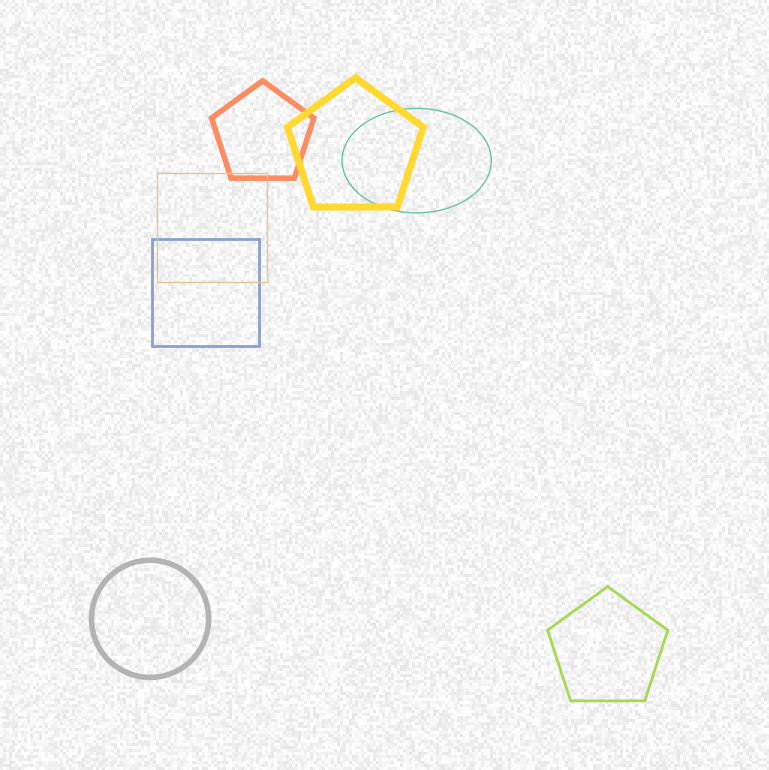[{"shape": "oval", "thickness": 0.5, "radius": 0.48, "center": [0.541, 0.791]}, {"shape": "pentagon", "thickness": 2, "radius": 0.35, "center": [0.341, 0.825]}, {"shape": "square", "thickness": 1, "radius": 0.35, "center": [0.267, 0.62]}, {"shape": "pentagon", "thickness": 1, "radius": 0.41, "center": [0.789, 0.156]}, {"shape": "pentagon", "thickness": 2.5, "radius": 0.46, "center": [0.462, 0.806]}, {"shape": "square", "thickness": 0.5, "radius": 0.36, "center": [0.275, 0.704]}, {"shape": "circle", "thickness": 2, "radius": 0.38, "center": [0.195, 0.196]}]